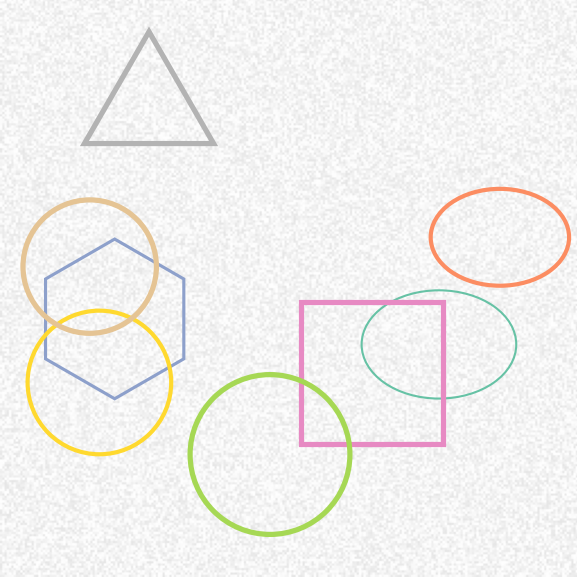[{"shape": "oval", "thickness": 1, "radius": 0.67, "center": [0.76, 0.403]}, {"shape": "oval", "thickness": 2, "radius": 0.6, "center": [0.866, 0.588]}, {"shape": "hexagon", "thickness": 1.5, "radius": 0.69, "center": [0.199, 0.447]}, {"shape": "square", "thickness": 2.5, "radius": 0.61, "center": [0.644, 0.353]}, {"shape": "circle", "thickness": 2.5, "radius": 0.69, "center": [0.468, 0.212]}, {"shape": "circle", "thickness": 2, "radius": 0.62, "center": [0.172, 0.337]}, {"shape": "circle", "thickness": 2.5, "radius": 0.58, "center": [0.155, 0.537]}, {"shape": "triangle", "thickness": 2.5, "radius": 0.65, "center": [0.258, 0.815]}]